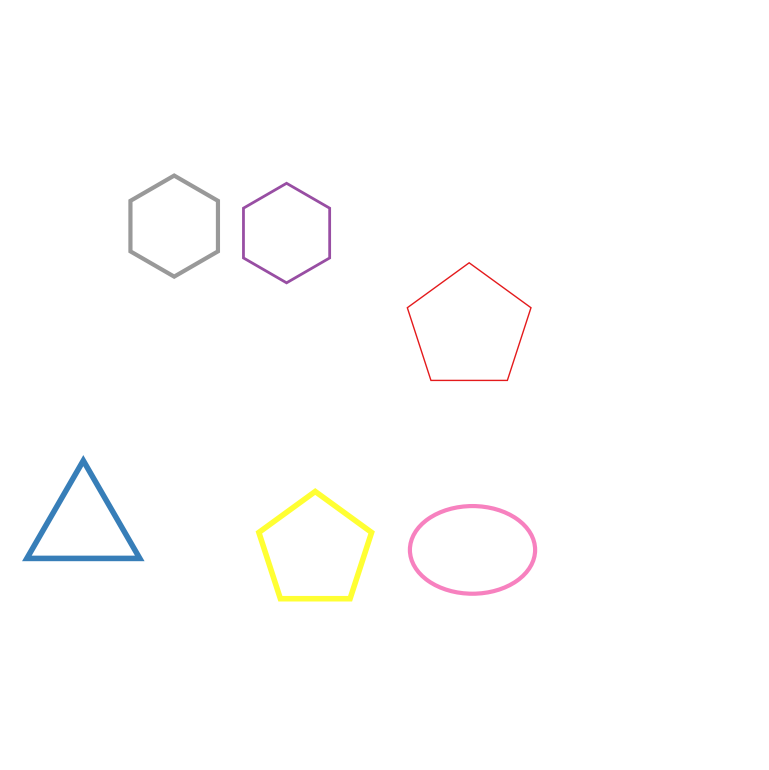[{"shape": "pentagon", "thickness": 0.5, "radius": 0.42, "center": [0.609, 0.574]}, {"shape": "triangle", "thickness": 2, "radius": 0.42, "center": [0.108, 0.317]}, {"shape": "hexagon", "thickness": 1, "radius": 0.32, "center": [0.372, 0.697]}, {"shape": "pentagon", "thickness": 2, "radius": 0.38, "center": [0.409, 0.285]}, {"shape": "oval", "thickness": 1.5, "radius": 0.41, "center": [0.614, 0.286]}, {"shape": "hexagon", "thickness": 1.5, "radius": 0.33, "center": [0.226, 0.706]}]